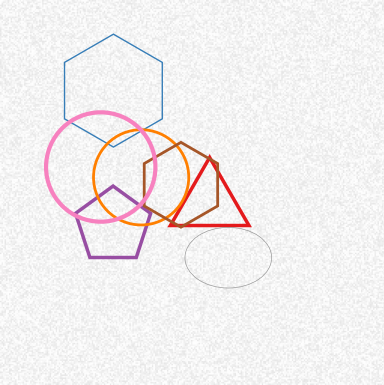[{"shape": "triangle", "thickness": 2.5, "radius": 0.59, "center": [0.545, 0.473]}, {"shape": "hexagon", "thickness": 1, "radius": 0.73, "center": [0.295, 0.765]}, {"shape": "pentagon", "thickness": 2.5, "radius": 0.51, "center": [0.294, 0.414]}, {"shape": "circle", "thickness": 2, "radius": 0.62, "center": [0.367, 0.539]}, {"shape": "hexagon", "thickness": 2, "radius": 0.55, "center": [0.47, 0.52]}, {"shape": "circle", "thickness": 3, "radius": 0.71, "center": [0.262, 0.566]}, {"shape": "oval", "thickness": 0.5, "radius": 0.56, "center": [0.593, 0.331]}]